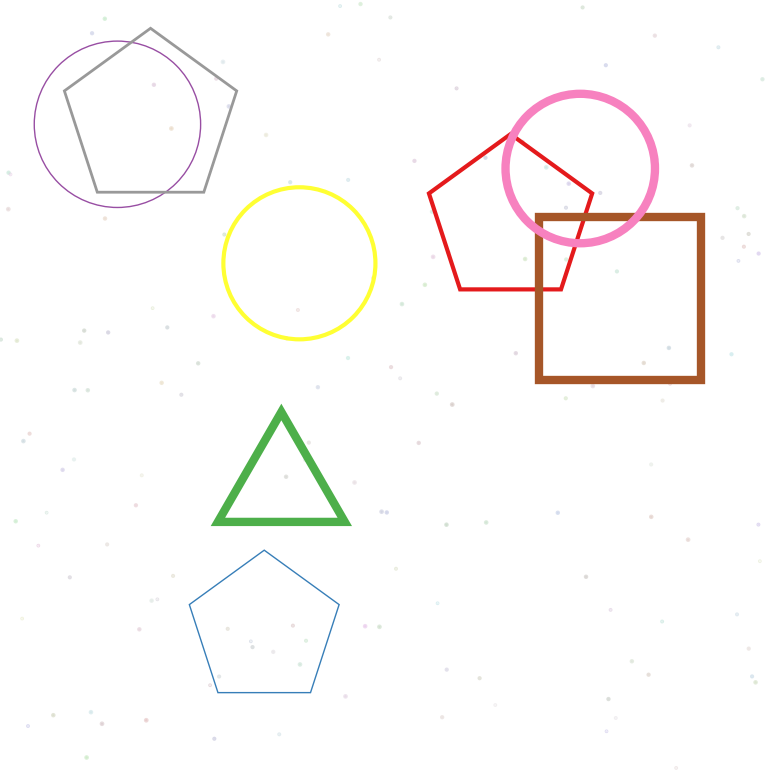[{"shape": "pentagon", "thickness": 1.5, "radius": 0.56, "center": [0.663, 0.714]}, {"shape": "pentagon", "thickness": 0.5, "radius": 0.51, "center": [0.343, 0.183]}, {"shape": "triangle", "thickness": 3, "radius": 0.48, "center": [0.365, 0.37]}, {"shape": "circle", "thickness": 0.5, "radius": 0.54, "center": [0.153, 0.839]}, {"shape": "circle", "thickness": 1.5, "radius": 0.49, "center": [0.389, 0.658]}, {"shape": "square", "thickness": 3, "radius": 0.53, "center": [0.805, 0.612]}, {"shape": "circle", "thickness": 3, "radius": 0.49, "center": [0.754, 0.781]}, {"shape": "pentagon", "thickness": 1, "radius": 0.59, "center": [0.196, 0.846]}]